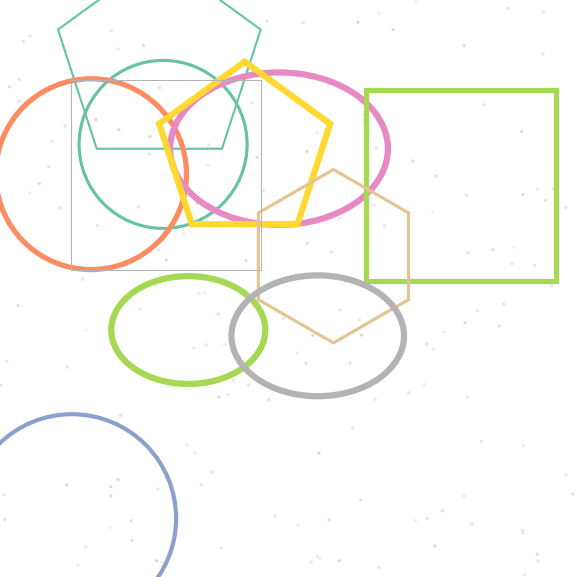[{"shape": "pentagon", "thickness": 1, "radius": 0.92, "center": [0.276, 0.891]}, {"shape": "circle", "thickness": 1.5, "radius": 0.73, "center": [0.282, 0.749]}, {"shape": "circle", "thickness": 2.5, "radius": 0.83, "center": [0.158, 0.698]}, {"shape": "circle", "thickness": 2, "radius": 0.9, "center": [0.125, 0.101]}, {"shape": "oval", "thickness": 3, "radius": 0.94, "center": [0.483, 0.742]}, {"shape": "square", "thickness": 2.5, "radius": 0.82, "center": [0.799, 0.678]}, {"shape": "oval", "thickness": 3, "radius": 0.67, "center": [0.326, 0.428]}, {"shape": "pentagon", "thickness": 3, "radius": 0.78, "center": [0.424, 0.737]}, {"shape": "hexagon", "thickness": 1.5, "radius": 0.75, "center": [0.577, 0.555]}, {"shape": "square", "thickness": 0.5, "radius": 0.82, "center": [0.287, 0.696]}, {"shape": "oval", "thickness": 3, "radius": 0.75, "center": [0.55, 0.418]}]